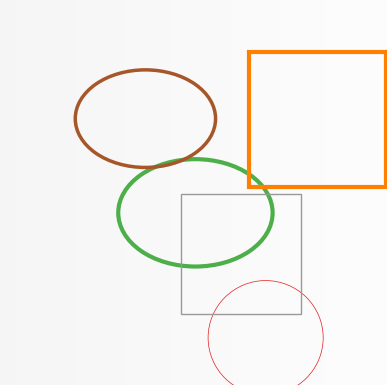[{"shape": "circle", "thickness": 0.5, "radius": 0.74, "center": [0.686, 0.123]}, {"shape": "oval", "thickness": 3, "radius": 1.0, "center": [0.504, 0.447]}, {"shape": "square", "thickness": 3, "radius": 0.88, "center": [0.82, 0.689]}, {"shape": "oval", "thickness": 2.5, "radius": 0.91, "center": [0.375, 0.692]}, {"shape": "square", "thickness": 1, "radius": 0.78, "center": [0.621, 0.341]}]